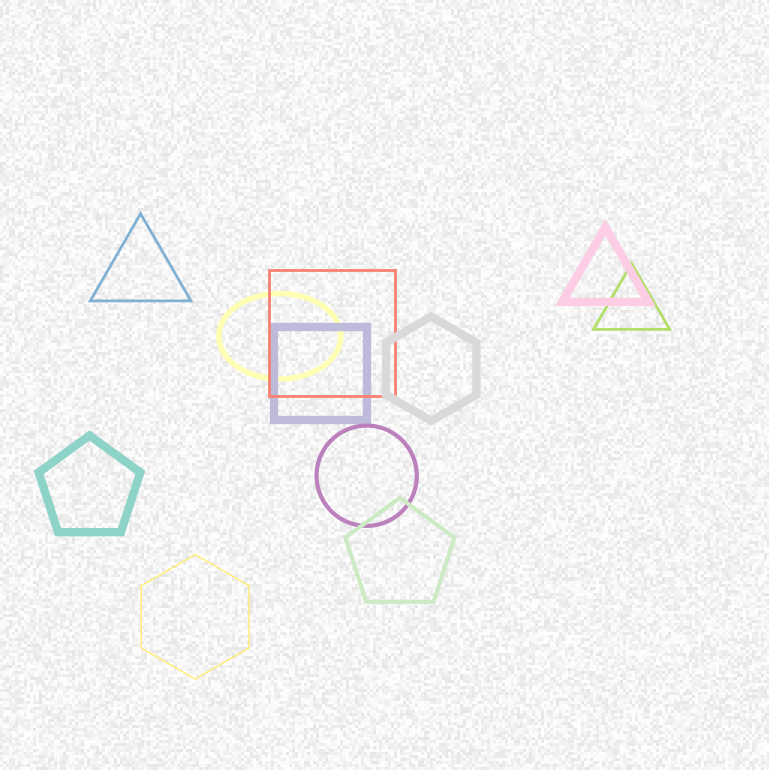[{"shape": "pentagon", "thickness": 3, "radius": 0.35, "center": [0.116, 0.365]}, {"shape": "oval", "thickness": 2, "radius": 0.4, "center": [0.363, 0.563]}, {"shape": "square", "thickness": 3, "radius": 0.3, "center": [0.416, 0.515]}, {"shape": "square", "thickness": 1, "radius": 0.41, "center": [0.431, 0.568]}, {"shape": "triangle", "thickness": 1, "radius": 0.38, "center": [0.183, 0.647]}, {"shape": "triangle", "thickness": 1, "radius": 0.29, "center": [0.82, 0.601]}, {"shape": "triangle", "thickness": 3, "radius": 0.32, "center": [0.786, 0.64]}, {"shape": "hexagon", "thickness": 3, "radius": 0.34, "center": [0.56, 0.521]}, {"shape": "circle", "thickness": 1.5, "radius": 0.33, "center": [0.476, 0.382]}, {"shape": "pentagon", "thickness": 1.5, "radius": 0.37, "center": [0.519, 0.279]}, {"shape": "hexagon", "thickness": 0.5, "radius": 0.4, "center": [0.253, 0.199]}]